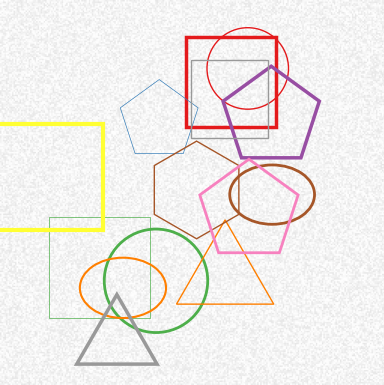[{"shape": "circle", "thickness": 1, "radius": 0.53, "center": [0.643, 0.822]}, {"shape": "square", "thickness": 2.5, "radius": 0.58, "center": [0.599, 0.787]}, {"shape": "pentagon", "thickness": 0.5, "radius": 0.53, "center": [0.413, 0.687]}, {"shape": "circle", "thickness": 2, "radius": 0.67, "center": [0.405, 0.271]}, {"shape": "square", "thickness": 0.5, "radius": 0.66, "center": [0.258, 0.305]}, {"shape": "pentagon", "thickness": 2.5, "radius": 0.66, "center": [0.704, 0.696]}, {"shape": "triangle", "thickness": 1, "radius": 0.73, "center": [0.585, 0.283]}, {"shape": "oval", "thickness": 1.5, "radius": 0.56, "center": [0.319, 0.252]}, {"shape": "square", "thickness": 3, "radius": 0.68, "center": [0.132, 0.54]}, {"shape": "oval", "thickness": 2, "radius": 0.55, "center": [0.707, 0.494]}, {"shape": "hexagon", "thickness": 1, "radius": 0.63, "center": [0.511, 0.507]}, {"shape": "pentagon", "thickness": 2, "radius": 0.67, "center": [0.647, 0.452]}, {"shape": "square", "thickness": 1, "radius": 0.5, "center": [0.596, 0.742]}, {"shape": "triangle", "thickness": 2.5, "radius": 0.6, "center": [0.304, 0.114]}]